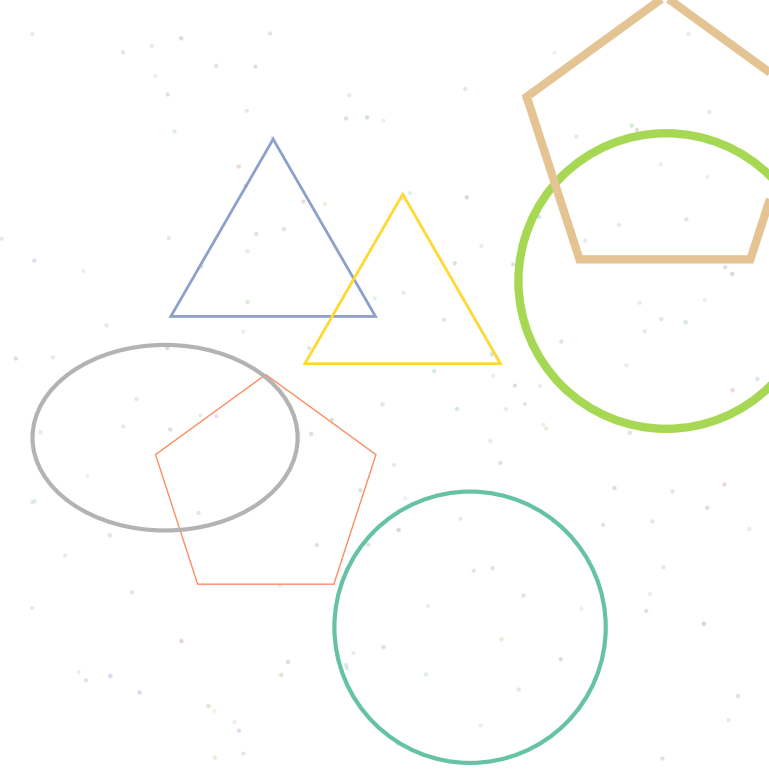[{"shape": "circle", "thickness": 1.5, "radius": 0.88, "center": [0.61, 0.185]}, {"shape": "pentagon", "thickness": 0.5, "radius": 0.75, "center": [0.345, 0.363]}, {"shape": "triangle", "thickness": 1, "radius": 0.77, "center": [0.355, 0.666]}, {"shape": "circle", "thickness": 3, "radius": 0.96, "center": [0.865, 0.635]}, {"shape": "triangle", "thickness": 1, "radius": 0.73, "center": [0.523, 0.601]}, {"shape": "pentagon", "thickness": 3, "radius": 0.94, "center": [0.864, 0.816]}, {"shape": "oval", "thickness": 1.5, "radius": 0.86, "center": [0.214, 0.432]}]